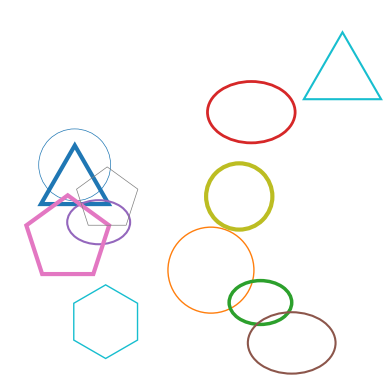[{"shape": "triangle", "thickness": 3, "radius": 0.51, "center": [0.194, 0.521]}, {"shape": "circle", "thickness": 0.5, "radius": 0.47, "center": [0.194, 0.572]}, {"shape": "circle", "thickness": 1, "radius": 0.56, "center": [0.548, 0.298]}, {"shape": "oval", "thickness": 2.5, "radius": 0.41, "center": [0.676, 0.214]}, {"shape": "oval", "thickness": 2, "radius": 0.57, "center": [0.653, 0.709]}, {"shape": "oval", "thickness": 1.5, "radius": 0.41, "center": [0.256, 0.423]}, {"shape": "oval", "thickness": 1.5, "radius": 0.57, "center": [0.758, 0.109]}, {"shape": "pentagon", "thickness": 3, "radius": 0.57, "center": [0.176, 0.38]}, {"shape": "pentagon", "thickness": 0.5, "radius": 0.42, "center": [0.278, 0.483]}, {"shape": "circle", "thickness": 3, "radius": 0.43, "center": [0.621, 0.49]}, {"shape": "triangle", "thickness": 1.5, "radius": 0.58, "center": [0.89, 0.8]}, {"shape": "hexagon", "thickness": 1, "radius": 0.48, "center": [0.274, 0.164]}]